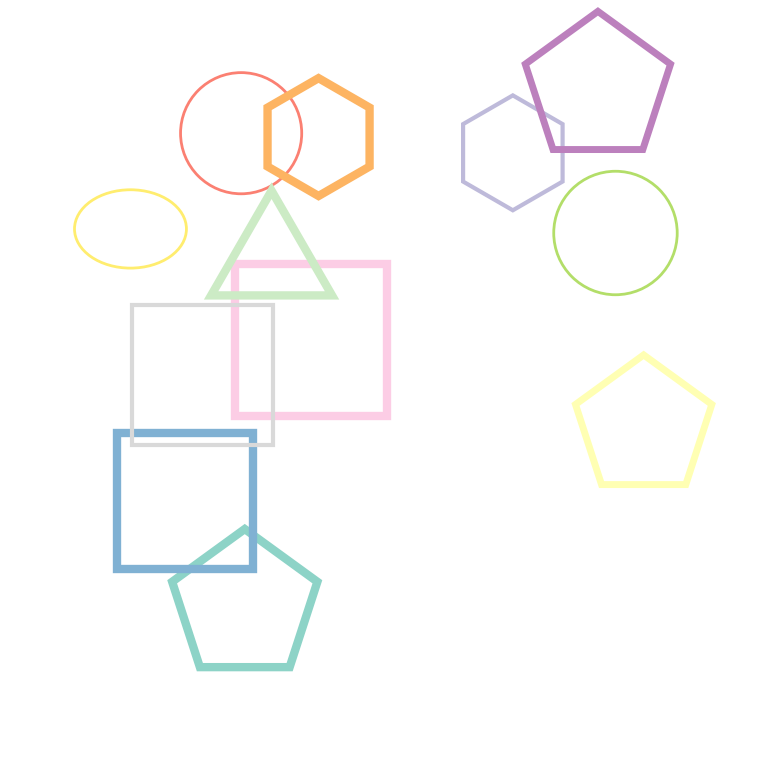[{"shape": "pentagon", "thickness": 3, "radius": 0.5, "center": [0.318, 0.214]}, {"shape": "pentagon", "thickness": 2.5, "radius": 0.47, "center": [0.836, 0.446]}, {"shape": "hexagon", "thickness": 1.5, "radius": 0.37, "center": [0.666, 0.802]}, {"shape": "circle", "thickness": 1, "radius": 0.39, "center": [0.313, 0.827]}, {"shape": "square", "thickness": 3, "radius": 0.44, "center": [0.24, 0.349]}, {"shape": "hexagon", "thickness": 3, "radius": 0.38, "center": [0.414, 0.822]}, {"shape": "circle", "thickness": 1, "radius": 0.4, "center": [0.799, 0.697]}, {"shape": "square", "thickness": 3, "radius": 0.49, "center": [0.404, 0.558]}, {"shape": "square", "thickness": 1.5, "radius": 0.46, "center": [0.263, 0.513]}, {"shape": "pentagon", "thickness": 2.5, "radius": 0.5, "center": [0.777, 0.886]}, {"shape": "triangle", "thickness": 3, "radius": 0.45, "center": [0.353, 0.662]}, {"shape": "oval", "thickness": 1, "radius": 0.36, "center": [0.169, 0.703]}]